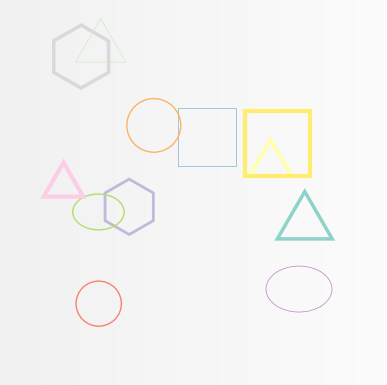[{"shape": "triangle", "thickness": 2.5, "radius": 0.41, "center": [0.786, 0.42]}, {"shape": "triangle", "thickness": 3, "radius": 0.31, "center": [0.698, 0.574]}, {"shape": "hexagon", "thickness": 2, "radius": 0.36, "center": [0.333, 0.463]}, {"shape": "circle", "thickness": 1, "radius": 0.29, "center": [0.255, 0.211]}, {"shape": "square", "thickness": 0.5, "radius": 0.38, "center": [0.534, 0.644]}, {"shape": "circle", "thickness": 1, "radius": 0.35, "center": [0.397, 0.674]}, {"shape": "oval", "thickness": 1, "radius": 0.33, "center": [0.254, 0.45]}, {"shape": "triangle", "thickness": 3, "radius": 0.29, "center": [0.164, 0.519]}, {"shape": "hexagon", "thickness": 2.5, "radius": 0.41, "center": [0.209, 0.853]}, {"shape": "oval", "thickness": 0.5, "radius": 0.43, "center": [0.772, 0.249]}, {"shape": "triangle", "thickness": 0.5, "radius": 0.38, "center": [0.26, 0.876]}, {"shape": "square", "thickness": 3, "radius": 0.42, "center": [0.717, 0.628]}]